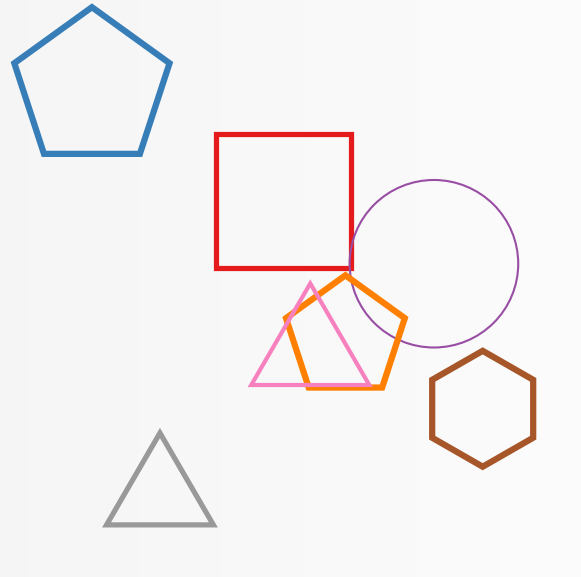[{"shape": "square", "thickness": 2.5, "radius": 0.58, "center": [0.488, 0.651]}, {"shape": "pentagon", "thickness": 3, "radius": 0.7, "center": [0.158, 0.846]}, {"shape": "circle", "thickness": 1, "radius": 0.73, "center": [0.747, 0.542]}, {"shape": "pentagon", "thickness": 3, "radius": 0.54, "center": [0.594, 0.415]}, {"shape": "hexagon", "thickness": 3, "radius": 0.5, "center": [0.83, 0.291]}, {"shape": "triangle", "thickness": 2, "radius": 0.59, "center": [0.534, 0.391]}, {"shape": "triangle", "thickness": 2.5, "radius": 0.53, "center": [0.275, 0.143]}]